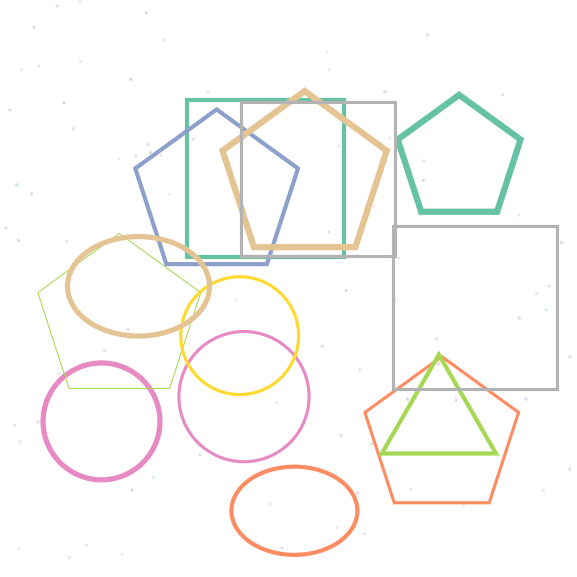[{"shape": "pentagon", "thickness": 3, "radius": 0.56, "center": [0.795, 0.723]}, {"shape": "square", "thickness": 2, "radius": 0.68, "center": [0.459, 0.69]}, {"shape": "oval", "thickness": 2, "radius": 0.55, "center": [0.51, 0.115]}, {"shape": "pentagon", "thickness": 1.5, "radius": 0.7, "center": [0.765, 0.242]}, {"shape": "pentagon", "thickness": 2, "radius": 0.74, "center": [0.375, 0.662]}, {"shape": "circle", "thickness": 1.5, "radius": 0.56, "center": [0.422, 0.312]}, {"shape": "circle", "thickness": 2.5, "radius": 0.51, "center": [0.176, 0.269]}, {"shape": "triangle", "thickness": 2, "radius": 0.57, "center": [0.76, 0.271]}, {"shape": "pentagon", "thickness": 0.5, "radius": 0.74, "center": [0.207, 0.447]}, {"shape": "circle", "thickness": 1.5, "radius": 0.51, "center": [0.415, 0.418]}, {"shape": "oval", "thickness": 2.5, "radius": 0.62, "center": [0.24, 0.503]}, {"shape": "pentagon", "thickness": 3, "radius": 0.75, "center": [0.528, 0.692]}, {"shape": "square", "thickness": 1.5, "radius": 0.67, "center": [0.55, 0.689]}, {"shape": "square", "thickness": 1.5, "radius": 0.71, "center": [0.823, 0.466]}]